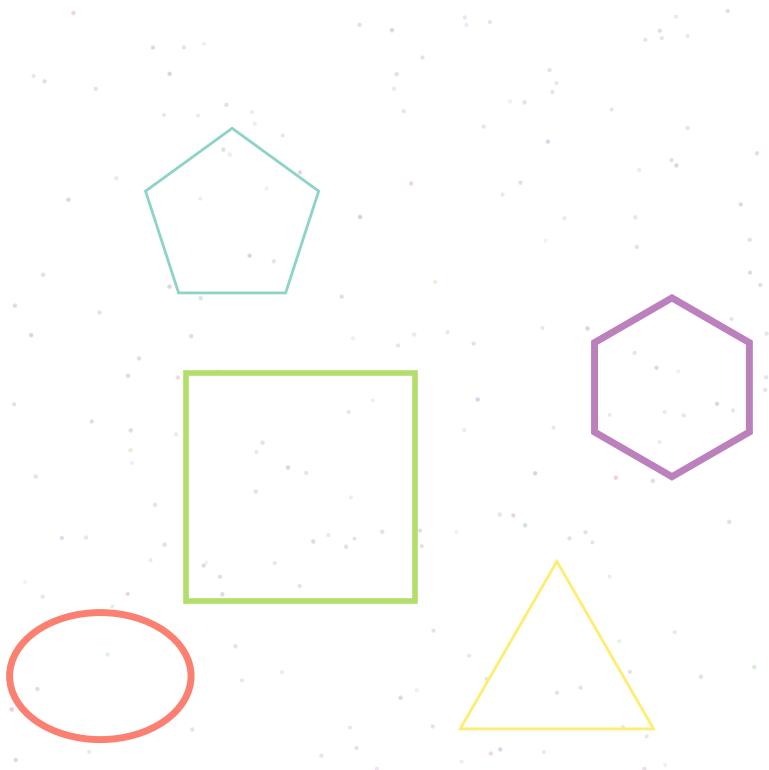[{"shape": "pentagon", "thickness": 1, "radius": 0.59, "center": [0.301, 0.715]}, {"shape": "oval", "thickness": 2.5, "radius": 0.59, "center": [0.13, 0.122]}, {"shape": "square", "thickness": 2, "radius": 0.74, "center": [0.39, 0.367]}, {"shape": "hexagon", "thickness": 2.5, "radius": 0.58, "center": [0.873, 0.497]}, {"shape": "triangle", "thickness": 1, "radius": 0.72, "center": [0.723, 0.126]}]